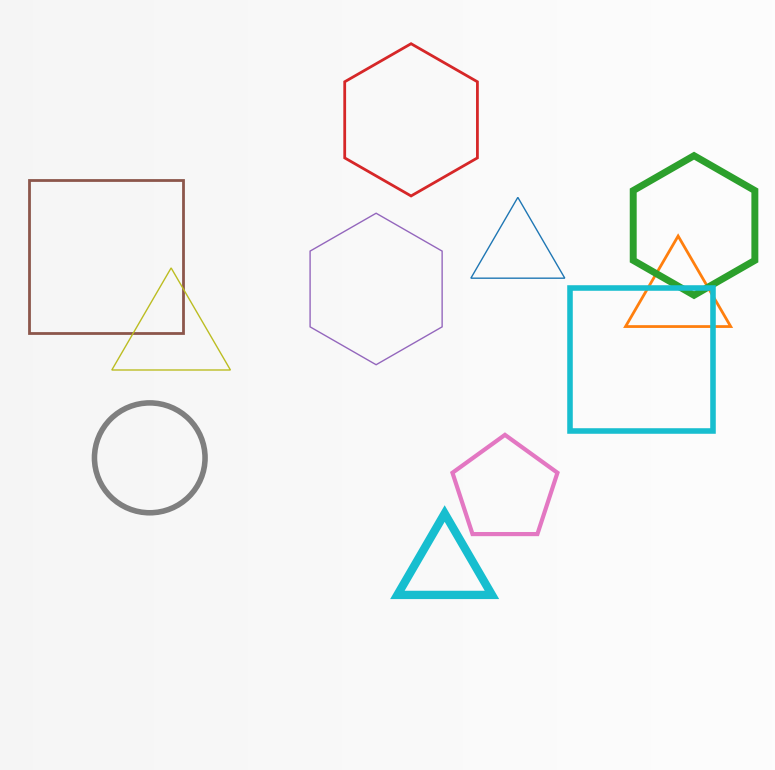[{"shape": "triangle", "thickness": 0.5, "radius": 0.35, "center": [0.668, 0.674]}, {"shape": "triangle", "thickness": 1, "radius": 0.39, "center": [0.875, 0.615]}, {"shape": "hexagon", "thickness": 2.5, "radius": 0.45, "center": [0.896, 0.707]}, {"shape": "hexagon", "thickness": 1, "radius": 0.49, "center": [0.53, 0.844]}, {"shape": "hexagon", "thickness": 0.5, "radius": 0.49, "center": [0.485, 0.625]}, {"shape": "square", "thickness": 1, "radius": 0.49, "center": [0.137, 0.667]}, {"shape": "pentagon", "thickness": 1.5, "radius": 0.36, "center": [0.652, 0.364]}, {"shape": "circle", "thickness": 2, "radius": 0.36, "center": [0.193, 0.405]}, {"shape": "triangle", "thickness": 0.5, "radius": 0.44, "center": [0.221, 0.564]}, {"shape": "triangle", "thickness": 3, "radius": 0.35, "center": [0.574, 0.263]}, {"shape": "square", "thickness": 2, "radius": 0.46, "center": [0.827, 0.533]}]